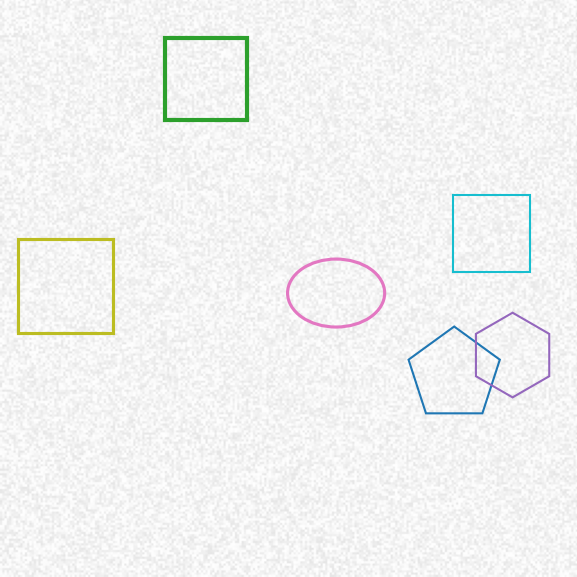[{"shape": "pentagon", "thickness": 1, "radius": 0.42, "center": [0.786, 0.351]}, {"shape": "square", "thickness": 2, "radius": 0.35, "center": [0.356, 0.862]}, {"shape": "hexagon", "thickness": 1, "radius": 0.37, "center": [0.888, 0.384]}, {"shape": "oval", "thickness": 1.5, "radius": 0.42, "center": [0.582, 0.492]}, {"shape": "square", "thickness": 1.5, "radius": 0.41, "center": [0.113, 0.504]}, {"shape": "square", "thickness": 1, "radius": 0.33, "center": [0.851, 0.594]}]